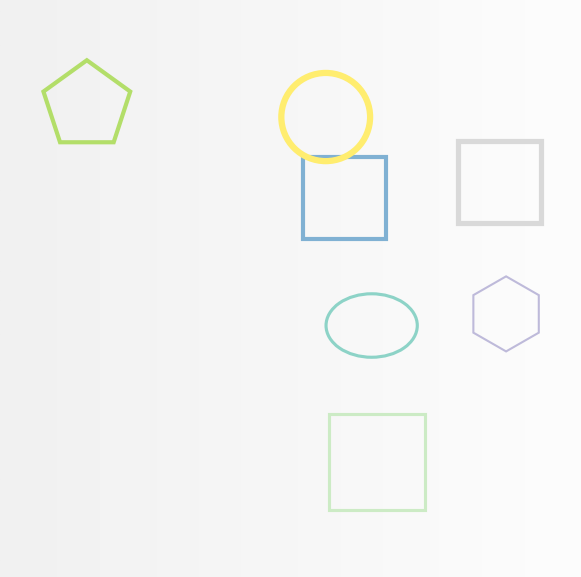[{"shape": "oval", "thickness": 1.5, "radius": 0.39, "center": [0.639, 0.435]}, {"shape": "hexagon", "thickness": 1, "radius": 0.32, "center": [0.871, 0.456]}, {"shape": "square", "thickness": 2, "radius": 0.36, "center": [0.593, 0.656]}, {"shape": "pentagon", "thickness": 2, "radius": 0.39, "center": [0.149, 0.816]}, {"shape": "square", "thickness": 2.5, "radius": 0.36, "center": [0.859, 0.684]}, {"shape": "square", "thickness": 1.5, "radius": 0.42, "center": [0.649, 0.2]}, {"shape": "circle", "thickness": 3, "radius": 0.38, "center": [0.56, 0.796]}]